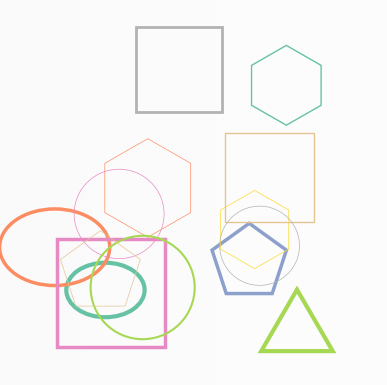[{"shape": "oval", "thickness": 3, "radius": 0.51, "center": [0.272, 0.247]}, {"shape": "hexagon", "thickness": 1, "radius": 0.52, "center": [0.739, 0.778]}, {"shape": "oval", "thickness": 2.5, "radius": 0.71, "center": [0.141, 0.358]}, {"shape": "hexagon", "thickness": 0.5, "radius": 0.64, "center": [0.381, 0.512]}, {"shape": "pentagon", "thickness": 2.5, "radius": 0.5, "center": [0.643, 0.319]}, {"shape": "square", "thickness": 2.5, "radius": 0.7, "center": [0.286, 0.239]}, {"shape": "circle", "thickness": 0.5, "radius": 0.58, "center": [0.307, 0.444]}, {"shape": "triangle", "thickness": 3, "radius": 0.53, "center": [0.766, 0.141]}, {"shape": "circle", "thickness": 1.5, "radius": 0.67, "center": [0.368, 0.253]}, {"shape": "hexagon", "thickness": 0.5, "radius": 0.51, "center": [0.657, 0.404]}, {"shape": "square", "thickness": 1, "radius": 0.58, "center": [0.696, 0.539]}, {"shape": "pentagon", "thickness": 0.5, "radius": 0.54, "center": [0.259, 0.293]}, {"shape": "circle", "thickness": 0.5, "radius": 0.51, "center": [0.67, 0.362]}, {"shape": "square", "thickness": 2, "radius": 0.56, "center": [0.462, 0.819]}]